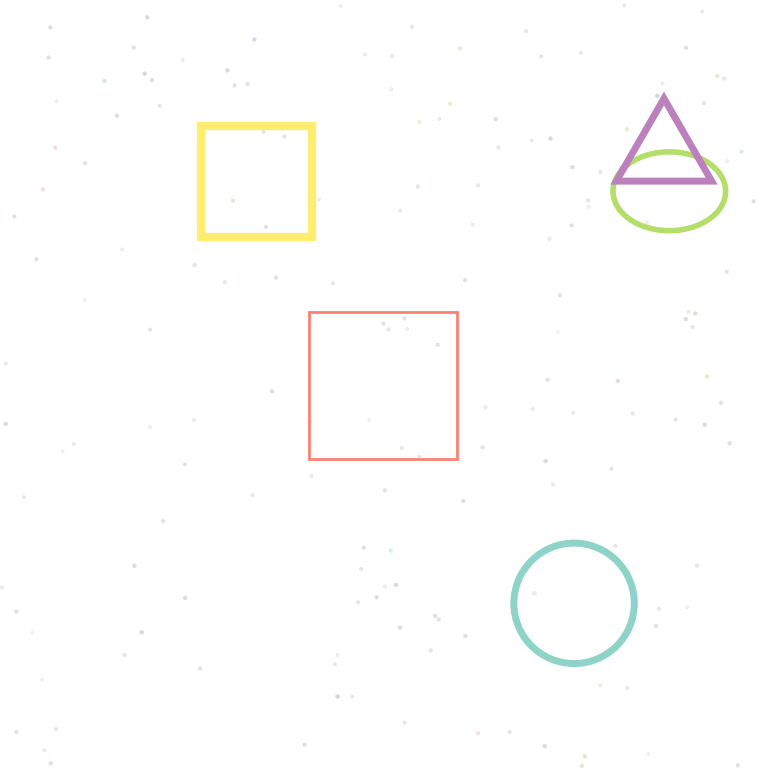[{"shape": "circle", "thickness": 2.5, "radius": 0.39, "center": [0.746, 0.216]}, {"shape": "square", "thickness": 1, "radius": 0.48, "center": [0.497, 0.499]}, {"shape": "oval", "thickness": 2, "radius": 0.37, "center": [0.869, 0.752]}, {"shape": "triangle", "thickness": 2.5, "radius": 0.36, "center": [0.862, 0.801]}, {"shape": "square", "thickness": 3, "radius": 0.36, "center": [0.334, 0.765]}]